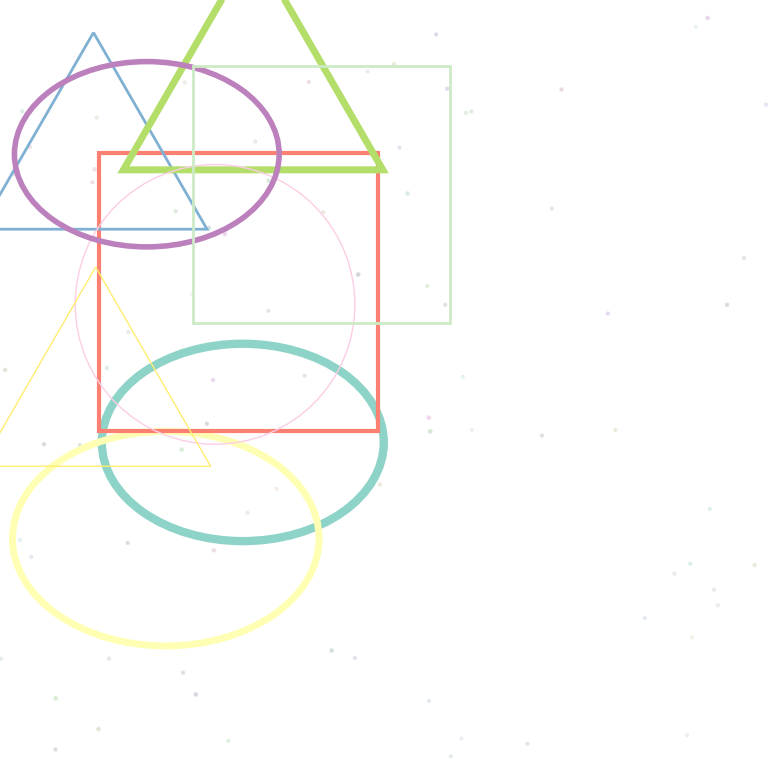[{"shape": "oval", "thickness": 3, "radius": 0.92, "center": [0.315, 0.425]}, {"shape": "oval", "thickness": 2.5, "radius": 1.0, "center": [0.215, 0.301]}, {"shape": "square", "thickness": 1.5, "radius": 0.91, "center": [0.31, 0.621]}, {"shape": "triangle", "thickness": 1, "radius": 0.85, "center": [0.121, 0.787]}, {"shape": "triangle", "thickness": 2.5, "radius": 0.97, "center": [0.329, 0.877]}, {"shape": "circle", "thickness": 0.5, "radius": 0.91, "center": [0.279, 0.605]}, {"shape": "oval", "thickness": 2, "radius": 0.86, "center": [0.191, 0.8]}, {"shape": "square", "thickness": 1, "radius": 0.83, "center": [0.417, 0.748]}, {"shape": "triangle", "thickness": 0.5, "radius": 0.86, "center": [0.124, 0.481]}]